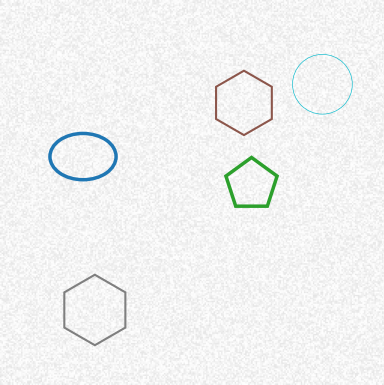[{"shape": "oval", "thickness": 2.5, "radius": 0.43, "center": [0.216, 0.593]}, {"shape": "pentagon", "thickness": 2.5, "radius": 0.35, "center": [0.653, 0.521]}, {"shape": "hexagon", "thickness": 1.5, "radius": 0.42, "center": [0.634, 0.733]}, {"shape": "hexagon", "thickness": 1.5, "radius": 0.46, "center": [0.246, 0.195]}, {"shape": "circle", "thickness": 0.5, "radius": 0.39, "center": [0.837, 0.781]}]